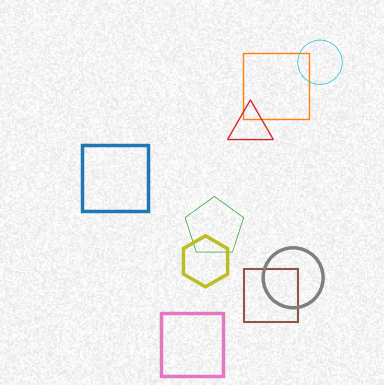[{"shape": "square", "thickness": 2.5, "radius": 0.43, "center": [0.298, 0.538]}, {"shape": "square", "thickness": 1, "radius": 0.43, "center": [0.716, 0.778]}, {"shape": "pentagon", "thickness": 0.5, "radius": 0.4, "center": [0.557, 0.41]}, {"shape": "triangle", "thickness": 1, "radius": 0.34, "center": [0.65, 0.672]}, {"shape": "square", "thickness": 1.5, "radius": 0.35, "center": [0.704, 0.232]}, {"shape": "square", "thickness": 2.5, "radius": 0.41, "center": [0.498, 0.105]}, {"shape": "circle", "thickness": 2.5, "radius": 0.39, "center": [0.761, 0.278]}, {"shape": "hexagon", "thickness": 2.5, "radius": 0.33, "center": [0.534, 0.321]}, {"shape": "circle", "thickness": 0.5, "radius": 0.29, "center": [0.831, 0.838]}]